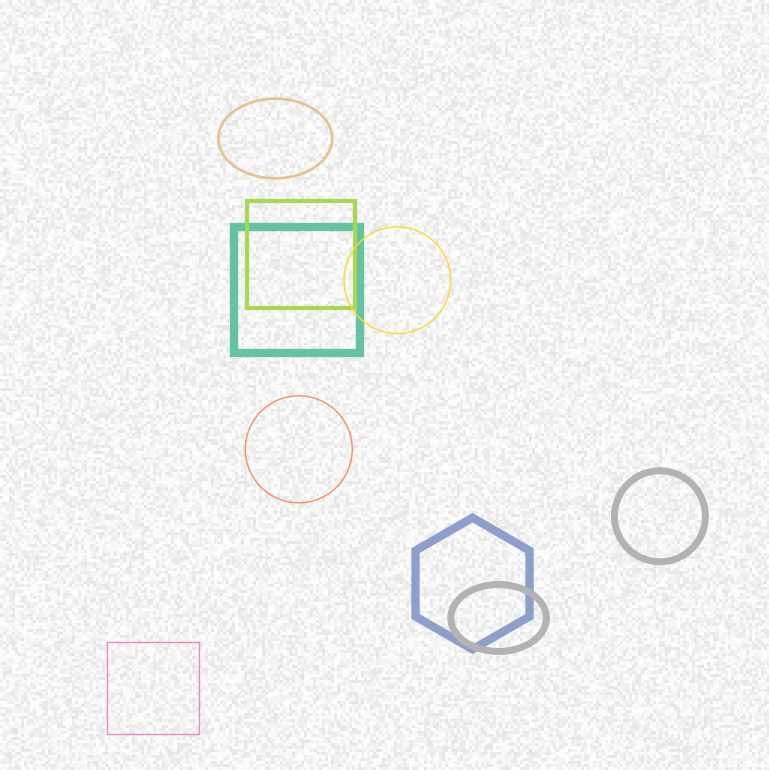[{"shape": "square", "thickness": 3, "radius": 0.41, "center": [0.386, 0.623]}, {"shape": "circle", "thickness": 0.5, "radius": 0.35, "center": [0.388, 0.417]}, {"shape": "hexagon", "thickness": 3, "radius": 0.43, "center": [0.614, 0.242]}, {"shape": "square", "thickness": 0.5, "radius": 0.3, "center": [0.198, 0.106]}, {"shape": "square", "thickness": 1.5, "radius": 0.35, "center": [0.391, 0.67]}, {"shape": "circle", "thickness": 0.5, "radius": 0.35, "center": [0.516, 0.636]}, {"shape": "oval", "thickness": 1, "radius": 0.37, "center": [0.358, 0.82]}, {"shape": "oval", "thickness": 2.5, "radius": 0.31, "center": [0.648, 0.197]}, {"shape": "circle", "thickness": 2.5, "radius": 0.3, "center": [0.857, 0.33]}]